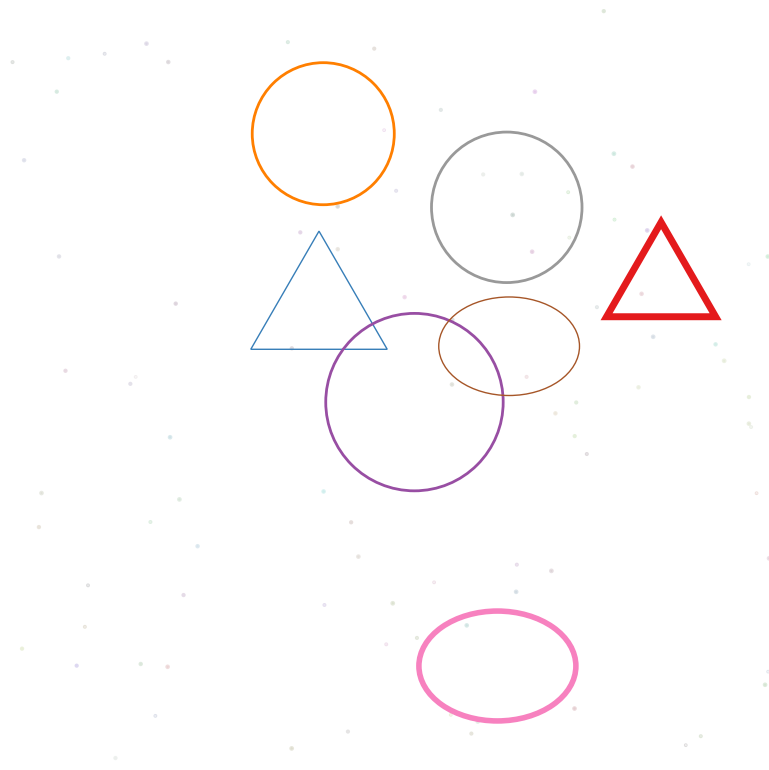[{"shape": "triangle", "thickness": 2.5, "radius": 0.41, "center": [0.859, 0.63]}, {"shape": "triangle", "thickness": 0.5, "radius": 0.51, "center": [0.414, 0.598]}, {"shape": "circle", "thickness": 1, "radius": 0.58, "center": [0.538, 0.478]}, {"shape": "circle", "thickness": 1, "radius": 0.46, "center": [0.42, 0.826]}, {"shape": "oval", "thickness": 0.5, "radius": 0.46, "center": [0.661, 0.55]}, {"shape": "oval", "thickness": 2, "radius": 0.51, "center": [0.646, 0.135]}, {"shape": "circle", "thickness": 1, "radius": 0.49, "center": [0.658, 0.731]}]